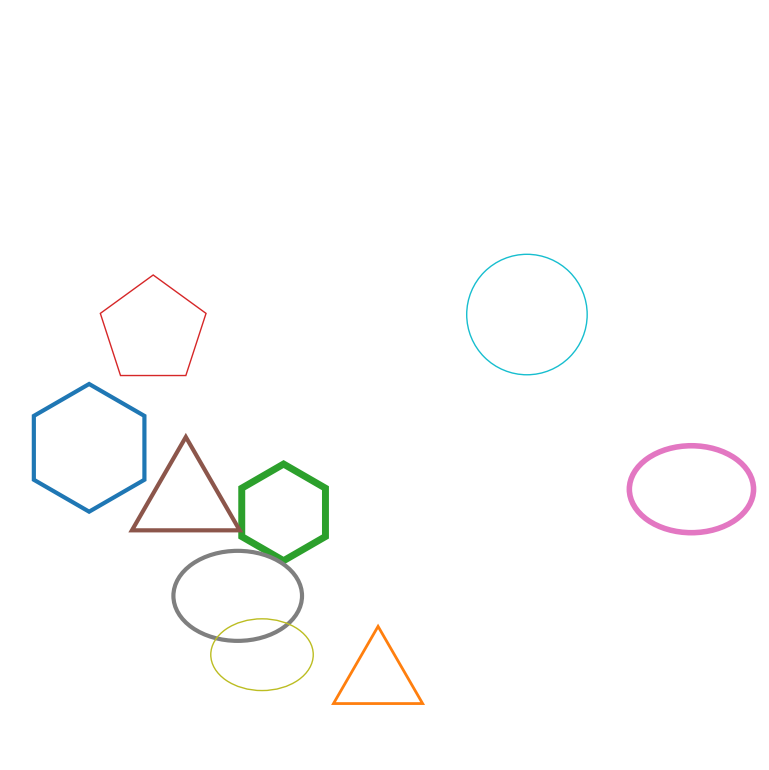[{"shape": "hexagon", "thickness": 1.5, "radius": 0.41, "center": [0.116, 0.418]}, {"shape": "triangle", "thickness": 1, "radius": 0.33, "center": [0.491, 0.12]}, {"shape": "hexagon", "thickness": 2.5, "radius": 0.31, "center": [0.368, 0.335]}, {"shape": "pentagon", "thickness": 0.5, "radius": 0.36, "center": [0.199, 0.571]}, {"shape": "triangle", "thickness": 1.5, "radius": 0.4, "center": [0.241, 0.352]}, {"shape": "oval", "thickness": 2, "radius": 0.4, "center": [0.898, 0.365]}, {"shape": "oval", "thickness": 1.5, "radius": 0.42, "center": [0.309, 0.226]}, {"shape": "oval", "thickness": 0.5, "radius": 0.33, "center": [0.34, 0.15]}, {"shape": "circle", "thickness": 0.5, "radius": 0.39, "center": [0.684, 0.592]}]